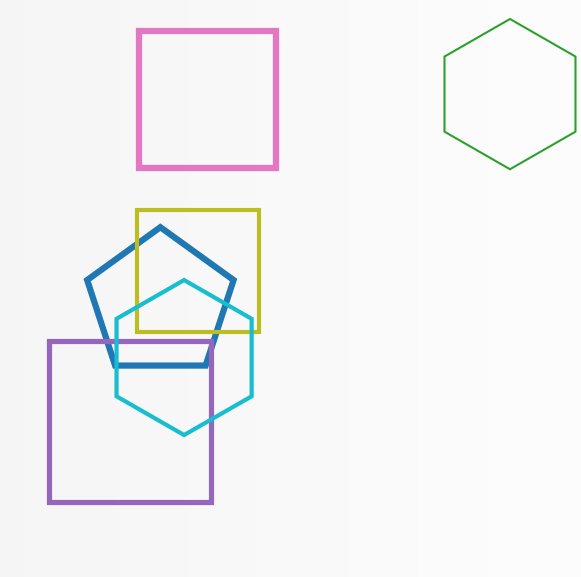[{"shape": "pentagon", "thickness": 3, "radius": 0.66, "center": [0.276, 0.473]}, {"shape": "hexagon", "thickness": 1, "radius": 0.65, "center": [0.877, 0.836]}, {"shape": "square", "thickness": 2.5, "radius": 0.7, "center": [0.224, 0.269]}, {"shape": "square", "thickness": 3, "radius": 0.59, "center": [0.357, 0.827]}, {"shape": "square", "thickness": 2, "radius": 0.53, "center": [0.34, 0.53]}, {"shape": "hexagon", "thickness": 2, "radius": 0.67, "center": [0.317, 0.38]}]